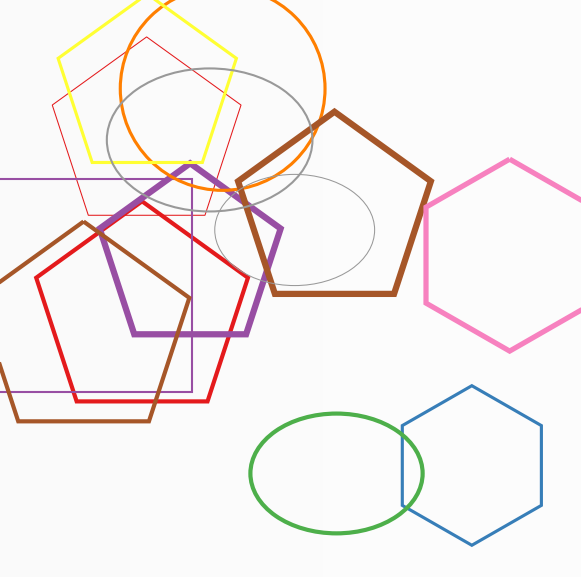[{"shape": "pentagon", "thickness": 2, "radius": 0.96, "center": [0.244, 0.459]}, {"shape": "pentagon", "thickness": 0.5, "radius": 0.85, "center": [0.252, 0.764]}, {"shape": "hexagon", "thickness": 1.5, "radius": 0.69, "center": [0.812, 0.193]}, {"shape": "oval", "thickness": 2, "radius": 0.74, "center": [0.579, 0.179]}, {"shape": "square", "thickness": 1, "radius": 0.92, "center": [0.147, 0.505]}, {"shape": "pentagon", "thickness": 3, "radius": 0.82, "center": [0.327, 0.553]}, {"shape": "circle", "thickness": 1.5, "radius": 0.88, "center": [0.383, 0.846]}, {"shape": "pentagon", "thickness": 1.5, "radius": 0.81, "center": [0.253, 0.848]}, {"shape": "pentagon", "thickness": 2, "radius": 0.96, "center": [0.144, 0.424]}, {"shape": "pentagon", "thickness": 3, "radius": 0.87, "center": [0.575, 0.631]}, {"shape": "hexagon", "thickness": 2.5, "radius": 0.83, "center": [0.877, 0.557]}, {"shape": "oval", "thickness": 1, "radius": 0.88, "center": [0.361, 0.757]}, {"shape": "oval", "thickness": 0.5, "radius": 0.69, "center": [0.507, 0.601]}]